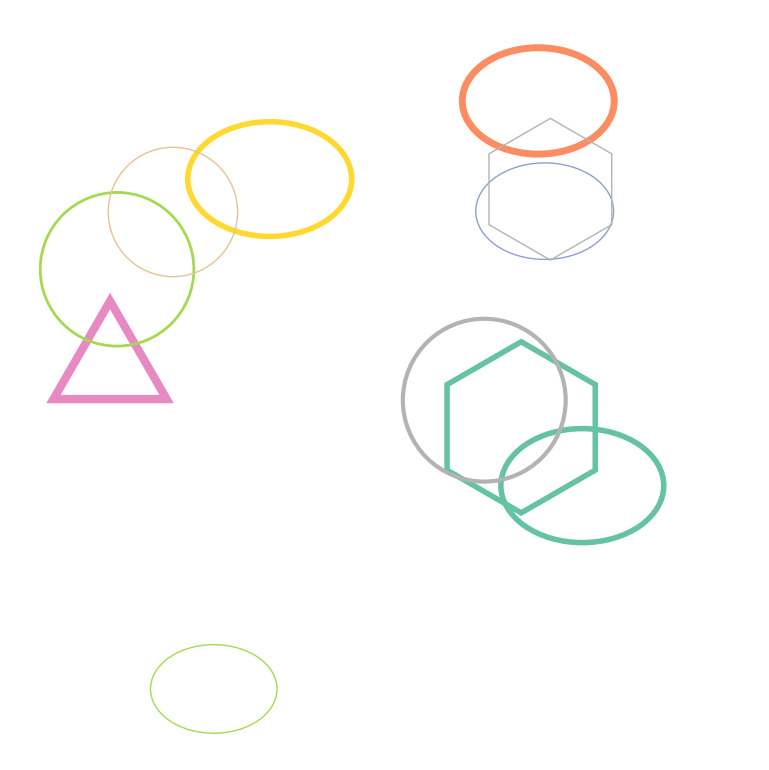[{"shape": "hexagon", "thickness": 2, "radius": 0.56, "center": [0.677, 0.445]}, {"shape": "oval", "thickness": 2, "radius": 0.53, "center": [0.756, 0.369]}, {"shape": "oval", "thickness": 2.5, "radius": 0.49, "center": [0.699, 0.869]}, {"shape": "oval", "thickness": 0.5, "radius": 0.45, "center": [0.707, 0.726]}, {"shape": "triangle", "thickness": 3, "radius": 0.42, "center": [0.143, 0.524]}, {"shape": "circle", "thickness": 1, "radius": 0.5, "center": [0.152, 0.65]}, {"shape": "oval", "thickness": 0.5, "radius": 0.41, "center": [0.278, 0.105]}, {"shape": "oval", "thickness": 2, "radius": 0.53, "center": [0.35, 0.767]}, {"shape": "circle", "thickness": 0.5, "radius": 0.42, "center": [0.225, 0.725]}, {"shape": "hexagon", "thickness": 0.5, "radius": 0.46, "center": [0.715, 0.754]}, {"shape": "circle", "thickness": 1.5, "radius": 0.53, "center": [0.629, 0.48]}]